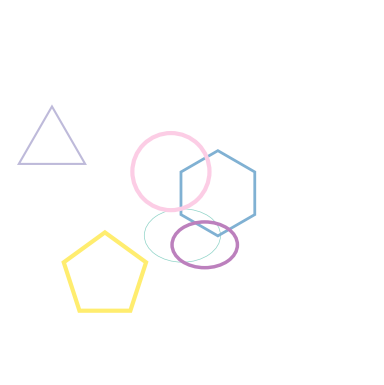[{"shape": "oval", "thickness": 0.5, "radius": 0.49, "center": [0.474, 0.388]}, {"shape": "triangle", "thickness": 1.5, "radius": 0.5, "center": [0.135, 0.624]}, {"shape": "hexagon", "thickness": 2, "radius": 0.55, "center": [0.566, 0.498]}, {"shape": "circle", "thickness": 3, "radius": 0.5, "center": [0.444, 0.554]}, {"shape": "oval", "thickness": 2.5, "radius": 0.42, "center": [0.532, 0.364]}, {"shape": "pentagon", "thickness": 3, "radius": 0.56, "center": [0.272, 0.284]}]